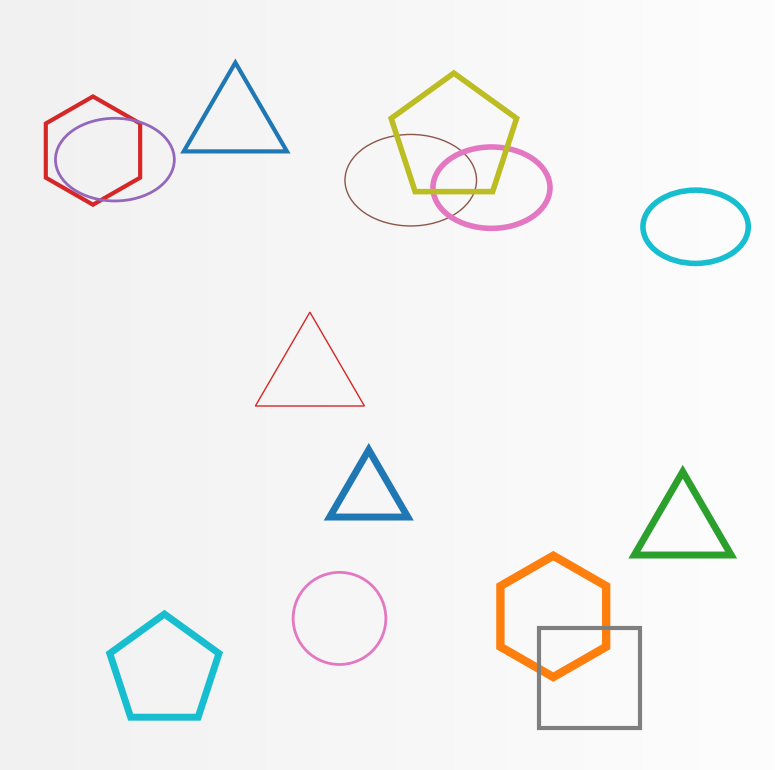[{"shape": "triangle", "thickness": 2.5, "radius": 0.29, "center": [0.476, 0.358]}, {"shape": "triangle", "thickness": 1.5, "radius": 0.38, "center": [0.304, 0.842]}, {"shape": "hexagon", "thickness": 3, "radius": 0.39, "center": [0.714, 0.199]}, {"shape": "triangle", "thickness": 2.5, "radius": 0.36, "center": [0.881, 0.315]}, {"shape": "triangle", "thickness": 0.5, "radius": 0.41, "center": [0.4, 0.513]}, {"shape": "hexagon", "thickness": 1.5, "radius": 0.35, "center": [0.12, 0.804]}, {"shape": "oval", "thickness": 1, "radius": 0.38, "center": [0.148, 0.793]}, {"shape": "oval", "thickness": 0.5, "radius": 0.42, "center": [0.53, 0.766]}, {"shape": "circle", "thickness": 1, "radius": 0.3, "center": [0.438, 0.197]}, {"shape": "oval", "thickness": 2, "radius": 0.38, "center": [0.634, 0.756]}, {"shape": "square", "thickness": 1.5, "radius": 0.33, "center": [0.761, 0.119]}, {"shape": "pentagon", "thickness": 2, "radius": 0.43, "center": [0.586, 0.82]}, {"shape": "pentagon", "thickness": 2.5, "radius": 0.37, "center": [0.212, 0.128]}, {"shape": "oval", "thickness": 2, "radius": 0.34, "center": [0.898, 0.705]}]